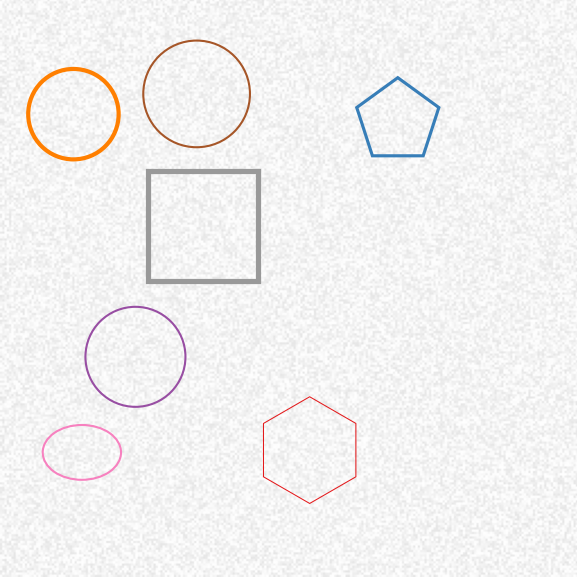[{"shape": "hexagon", "thickness": 0.5, "radius": 0.46, "center": [0.536, 0.22]}, {"shape": "pentagon", "thickness": 1.5, "radius": 0.37, "center": [0.689, 0.79]}, {"shape": "circle", "thickness": 1, "radius": 0.43, "center": [0.235, 0.381]}, {"shape": "circle", "thickness": 2, "radius": 0.39, "center": [0.127, 0.801]}, {"shape": "circle", "thickness": 1, "radius": 0.46, "center": [0.34, 0.837]}, {"shape": "oval", "thickness": 1, "radius": 0.34, "center": [0.142, 0.216]}, {"shape": "square", "thickness": 2.5, "radius": 0.48, "center": [0.352, 0.608]}]